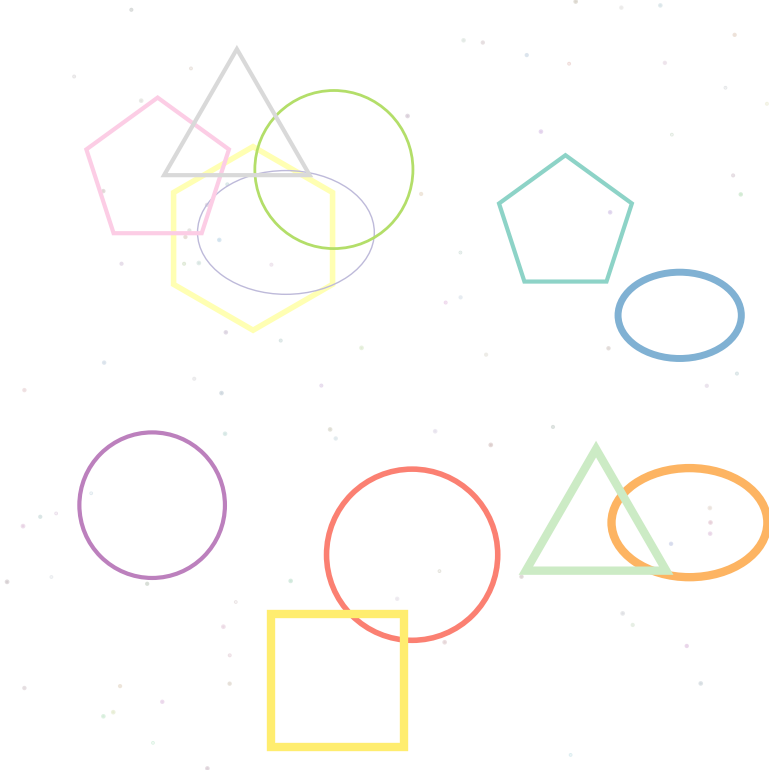[{"shape": "pentagon", "thickness": 1.5, "radius": 0.45, "center": [0.734, 0.708]}, {"shape": "hexagon", "thickness": 2, "radius": 0.6, "center": [0.329, 0.69]}, {"shape": "oval", "thickness": 0.5, "radius": 0.57, "center": [0.371, 0.698]}, {"shape": "circle", "thickness": 2, "radius": 0.56, "center": [0.535, 0.28]}, {"shape": "oval", "thickness": 2.5, "radius": 0.4, "center": [0.883, 0.59]}, {"shape": "oval", "thickness": 3, "radius": 0.51, "center": [0.895, 0.321]}, {"shape": "circle", "thickness": 1, "radius": 0.51, "center": [0.434, 0.78]}, {"shape": "pentagon", "thickness": 1.5, "radius": 0.49, "center": [0.205, 0.776]}, {"shape": "triangle", "thickness": 1.5, "radius": 0.55, "center": [0.308, 0.827]}, {"shape": "circle", "thickness": 1.5, "radius": 0.47, "center": [0.198, 0.344]}, {"shape": "triangle", "thickness": 3, "radius": 0.53, "center": [0.774, 0.312]}, {"shape": "square", "thickness": 3, "radius": 0.43, "center": [0.438, 0.116]}]